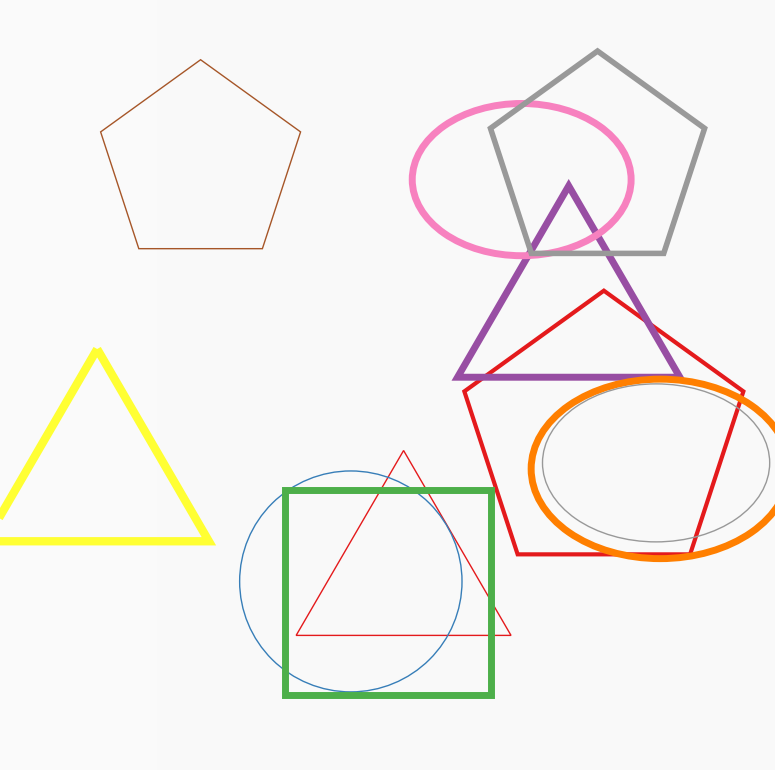[{"shape": "pentagon", "thickness": 1.5, "radius": 0.95, "center": [0.779, 0.433]}, {"shape": "triangle", "thickness": 0.5, "radius": 0.8, "center": [0.521, 0.255]}, {"shape": "circle", "thickness": 0.5, "radius": 0.72, "center": [0.453, 0.245]}, {"shape": "square", "thickness": 2.5, "radius": 0.67, "center": [0.501, 0.23]}, {"shape": "triangle", "thickness": 2.5, "radius": 0.83, "center": [0.734, 0.593]}, {"shape": "oval", "thickness": 2.5, "radius": 0.83, "center": [0.852, 0.391]}, {"shape": "triangle", "thickness": 3, "radius": 0.83, "center": [0.125, 0.38]}, {"shape": "pentagon", "thickness": 0.5, "radius": 0.68, "center": [0.259, 0.787]}, {"shape": "oval", "thickness": 2.5, "radius": 0.71, "center": [0.673, 0.767]}, {"shape": "oval", "thickness": 0.5, "radius": 0.73, "center": [0.847, 0.399]}, {"shape": "pentagon", "thickness": 2, "radius": 0.73, "center": [0.771, 0.788]}]